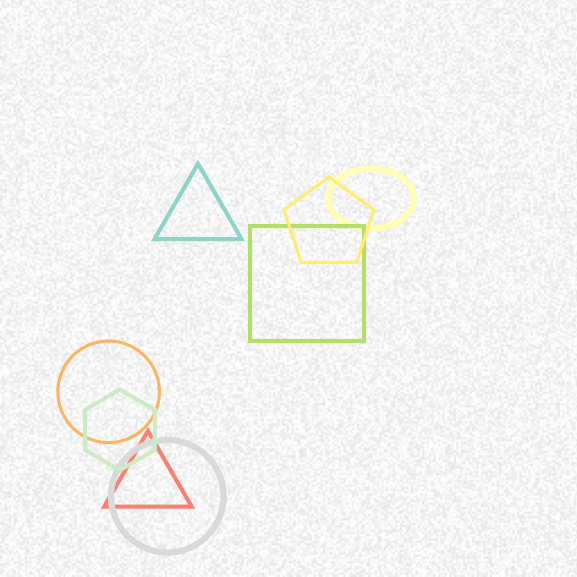[{"shape": "triangle", "thickness": 2, "radius": 0.43, "center": [0.343, 0.629]}, {"shape": "oval", "thickness": 3, "radius": 0.37, "center": [0.642, 0.656]}, {"shape": "triangle", "thickness": 2, "radius": 0.44, "center": [0.256, 0.166]}, {"shape": "circle", "thickness": 1.5, "radius": 0.44, "center": [0.188, 0.321]}, {"shape": "square", "thickness": 2, "radius": 0.49, "center": [0.532, 0.508]}, {"shape": "circle", "thickness": 3, "radius": 0.49, "center": [0.29, 0.14]}, {"shape": "hexagon", "thickness": 2, "radius": 0.35, "center": [0.208, 0.255]}, {"shape": "pentagon", "thickness": 1.5, "radius": 0.41, "center": [0.57, 0.611]}]